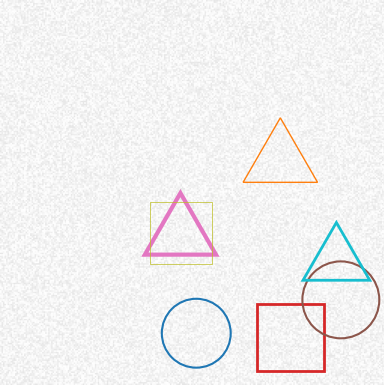[{"shape": "circle", "thickness": 1.5, "radius": 0.45, "center": [0.51, 0.135]}, {"shape": "triangle", "thickness": 1, "radius": 0.56, "center": [0.728, 0.582]}, {"shape": "square", "thickness": 2, "radius": 0.44, "center": [0.753, 0.124]}, {"shape": "circle", "thickness": 1.5, "radius": 0.5, "center": [0.885, 0.221]}, {"shape": "triangle", "thickness": 3, "radius": 0.53, "center": [0.469, 0.392]}, {"shape": "square", "thickness": 0.5, "radius": 0.4, "center": [0.47, 0.395]}, {"shape": "triangle", "thickness": 2, "radius": 0.5, "center": [0.874, 0.322]}]